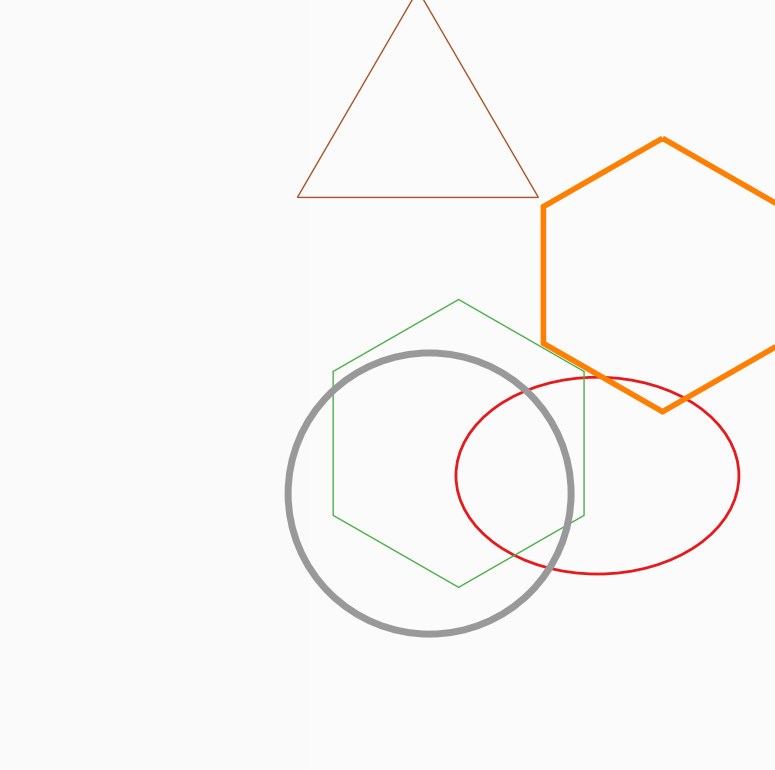[{"shape": "oval", "thickness": 1, "radius": 0.91, "center": [0.771, 0.382]}, {"shape": "hexagon", "thickness": 0.5, "radius": 0.93, "center": [0.592, 0.424]}, {"shape": "hexagon", "thickness": 2, "radius": 0.89, "center": [0.855, 0.643]}, {"shape": "triangle", "thickness": 0.5, "radius": 0.9, "center": [0.539, 0.833]}, {"shape": "circle", "thickness": 2.5, "radius": 0.91, "center": [0.554, 0.359]}]